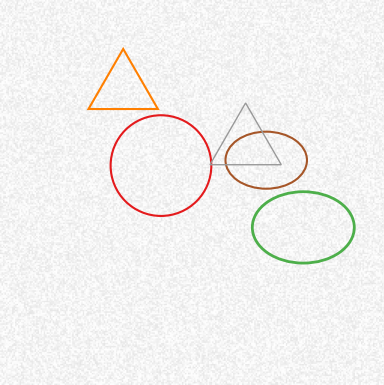[{"shape": "circle", "thickness": 1.5, "radius": 0.65, "center": [0.418, 0.57]}, {"shape": "oval", "thickness": 2, "radius": 0.66, "center": [0.788, 0.409]}, {"shape": "triangle", "thickness": 1.5, "radius": 0.52, "center": [0.32, 0.769]}, {"shape": "oval", "thickness": 1.5, "radius": 0.53, "center": [0.692, 0.584]}, {"shape": "triangle", "thickness": 1, "radius": 0.53, "center": [0.638, 0.626]}]